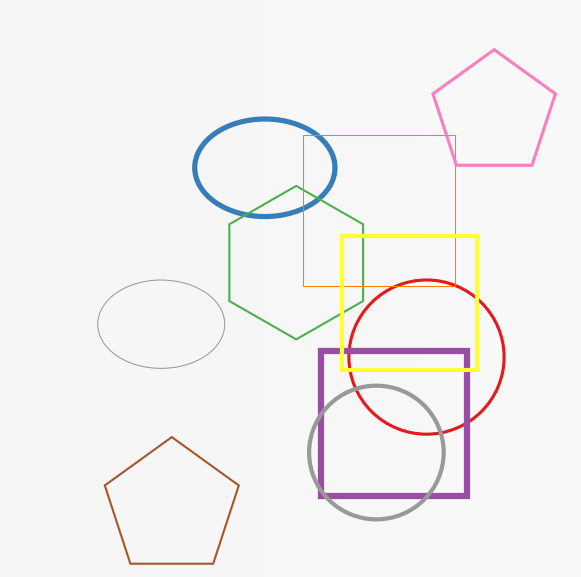[{"shape": "circle", "thickness": 1.5, "radius": 0.67, "center": [0.734, 0.381]}, {"shape": "oval", "thickness": 2.5, "radius": 0.6, "center": [0.456, 0.709]}, {"shape": "hexagon", "thickness": 1, "radius": 0.66, "center": [0.51, 0.544]}, {"shape": "square", "thickness": 3, "radius": 0.63, "center": [0.678, 0.266]}, {"shape": "square", "thickness": 0.5, "radius": 0.65, "center": [0.653, 0.635]}, {"shape": "square", "thickness": 2, "radius": 0.58, "center": [0.704, 0.474]}, {"shape": "pentagon", "thickness": 1, "radius": 0.61, "center": [0.296, 0.121]}, {"shape": "pentagon", "thickness": 1.5, "radius": 0.55, "center": [0.85, 0.802]}, {"shape": "oval", "thickness": 0.5, "radius": 0.55, "center": [0.277, 0.438]}, {"shape": "circle", "thickness": 2, "radius": 0.58, "center": [0.648, 0.216]}]